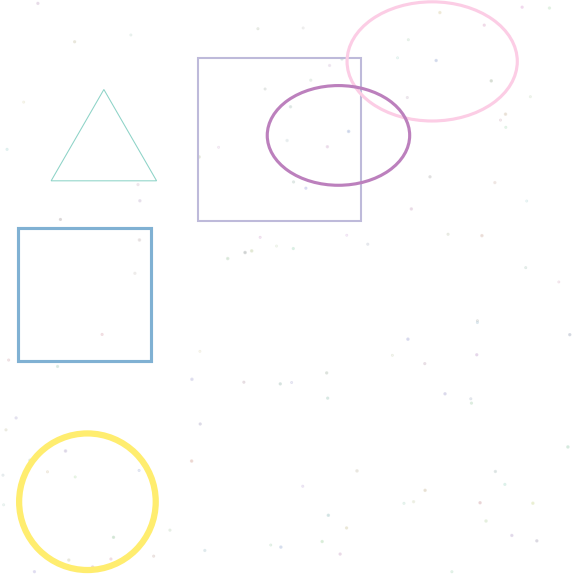[{"shape": "triangle", "thickness": 0.5, "radius": 0.53, "center": [0.18, 0.739]}, {"shape": "square", "thickness": 1, "radius": 0.7, "center": [0.484, 0.758]}, {"shape": "square", "thickness": 1.5, "radius": 0.58, "center": [0.147, 0.489]}, {"shape": "oval", "thickness": 1.5, "radius": 0.74, "center": [0.748, 0.893]}, {"shape": "oval", "thickness": 1.5, "radius": 0.62, "center": [0.586, 0.765]}, {"shape": "circle", "thickness": 3, "radius": 0.59, "center": [0.151, 0.13]}]